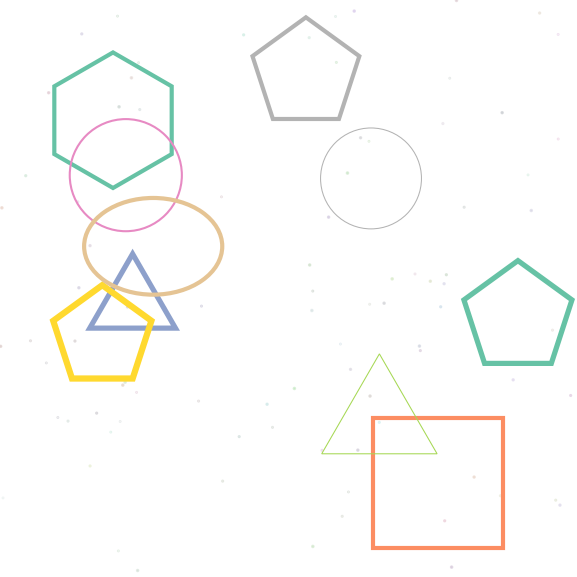[{"shape": "pentagon", "thickness": 2.5, "radius": 0.49, "center": [0.897, 0.449]}, {"shape": "hexagon", "thickness": 2, "radius": 0.59, "center": [0.196, 0.791]}, {"shape": "square", "thickness": 2, "radius": 0.56, "center": [0.759, 0.163]}, {"shape": "triangle", "thickness": 2.5, "radius": 0.43, "center": [0.23, 0.474]}, {"shape": "circle", "thickness": 1, "radius": 0.49, "center": [0.218, 0.696]}, {"shape": "triangle", "thickness": 0.5, "radius": 0.58, "center": [0.657, 0.271]}, {"shape": "pentagon", "thickness": 3, "radius": 0.45, "center": [0.177, 0.416]}, {"shape": "oval", "thickness": 2, "radius": 0.6, "center": [0.265, 0.573]}, {"shape": "circle", "thickness": 0.5, "radius": 0.44, "center": [0.642, 0.69]}, {"shape": "pentagon", "thickness": 2, "radius": 0.49, "center": [0.53, 0.872]}]